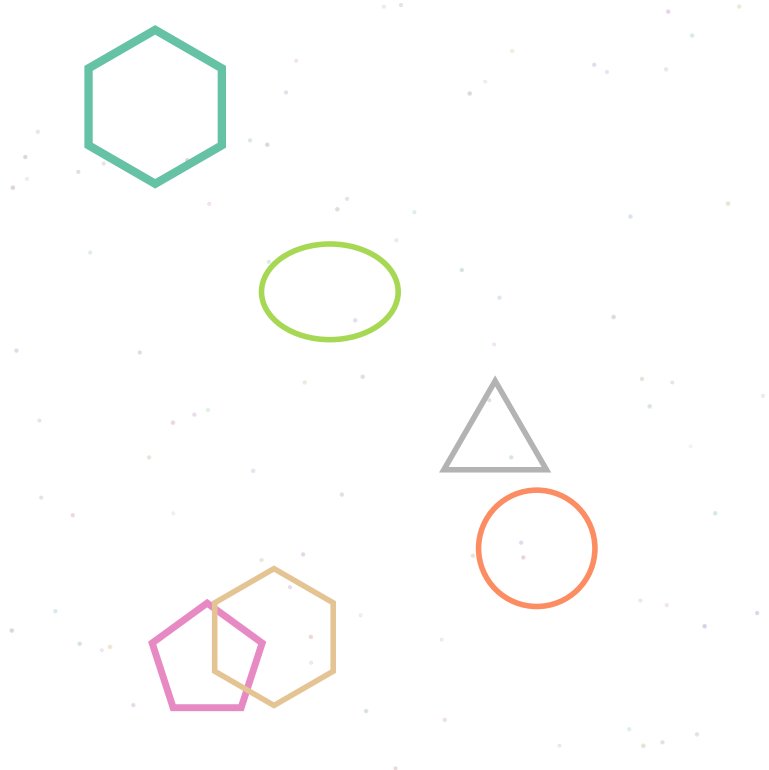[{"shape": "hexagon", "thickness": 3, "radius": 0.5, "center": [0.202, 0.861]}, {"shape": "circle", "thickness": 2, "radius": 0.38, "center": [0.697, 0.288]}, {"shape": "pentagon", "thickness": 2.5, "radius": 0.38, "center": [0.269, 0.142]}, {"shape": "oval", "thickness": 2, "radius": 0.44, "center": [0.428, 0.621]}, {"shape": "hexagon", "thickness": 2, "radius": 0.44, "center": [0.356, 0.173]}, {"shape": "triangle", "thickness": 2, "radius": 0.38, "center": [0.643, 0.428]}]